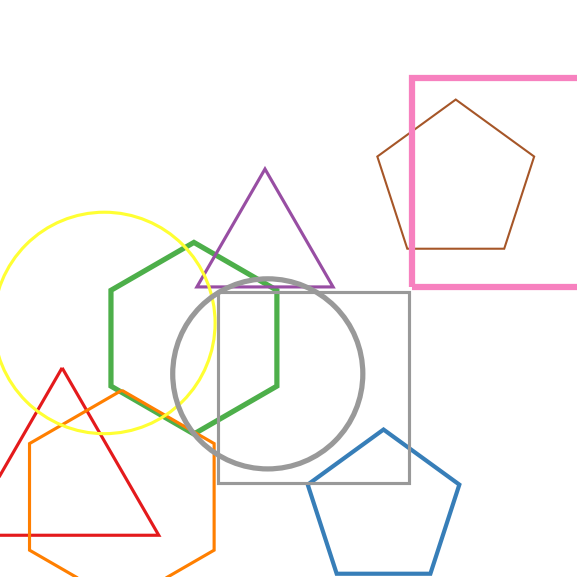[{"shape": "triangle", "thickness": 1.5, "radius": 0.97, "center": [0.108, 0.169]}, {"shape": "pentagon", "thickness": 2, "radius": 0.69, "center": [0.664, 0.117]}, {"shape": "hexagon", "thickness": 2.5, "radius": 0.83, "center": [0.336, 0.413]}, {"shape": "triangle", "thickness": 1.5, "radius": 0.68, "center": [0.459, 0.57]}, {"shape": "hexagon", "thickness": 1.5, "radius": 0.92, "center": [0.211, 0.139]}, {"shape": "circle", "thickness": 1.5, "radius": 0.96, "center": [0.181, 0.44]}, {"shape": "pentagon", "thickness": 1, "radius": 0.71, "center": [0.789, 0.684]}, {"shape": "square", "thickness": 3, "radius": 0.91, "center": [0.895, 0.683]}, {"shape": "square", "thickness": 1.5, "radius": 0.83, "center": [0.542, 0.328]}, {"shape": "circle", "thickness": 2.5, "radius": 0.82, "center": [0.464, 0.352]}]